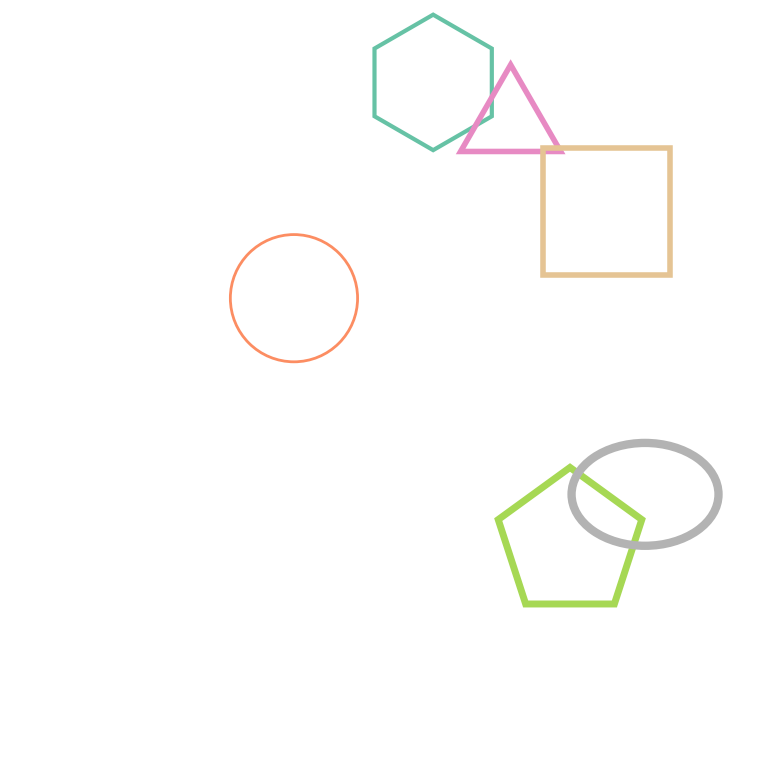[{"shape": "hexagon", "thickness": 1.5, "radius": 0.44, "center": [0.563, 0.893]}, {"shape": "circle", "thickness": 1, "radius": 0.41, "center": [0.382, 0.613]}, {"shape": "triangle", "thickness": 2, "radius": 0.38, "center": [0.663, 0.841]}, {"shape": "pentagon", "thickness": 2.5, "radius": 0.49, "center": [0.74, 0.295]}, {"shape": "square", "thickness": 2, "radius": 0.41, "center": [0.787, 0.725]}, {"shape": "oval", "thickness": 3, "radius": 0.48, "center": [0.838, 0.358]}]